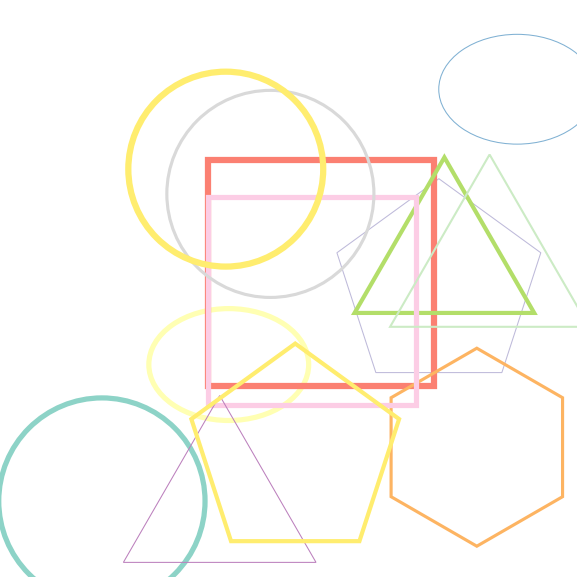[{"shape": "circle", "thickness": 2.5, "radius": 0.89, "center": [0.176, 0.131]}, {"shape": "oval", "thickness": 2.5, "radius": 0.69, "center": [0.396, 0.368]}, {"shape": "pentagon", "thickness": 0.5, "radius": 0.93, "center": [0.76, 0.504]}, {"shape": "square", "thickness": 3, "radius": 0.98, "center": [0.556, 0.527]}, {"shape": "oval", "thickness": 0.5, "radius": 0.68, "center": [0.896, 0.845]}, {"shape": "hexagon", "thickness": 1.5, "radius": 0.86, "center": [0.826, 0.225]}, {"shape": "triangle", "thickness": 2, "radius": 0.9, "center": [0.77, 0.547]}, {"shape": "square", "thickness": 2.5, "radius": 0.9, "center": [0.54, 0.478]}, {"shape": "circle", "thickness": 1.5, "radius": 0.9, "center": [0.468, 0.663]}, {"shape": "triangle", "thickness": 0.5, "radius": 0.96, "center": [0.38, 0.122]}, {"shape": "triangle", "thickness": 1, "radius": 0.99, "center": [0.848, 0.533]}, {"shape": "pentagon", "thickness": 2, "radius": 0.95, "center": [0.511, 0.215]}, {"shape": "circle", "thickness": 3, "radius": 0.84, "center": [0.391, 0.706]}]